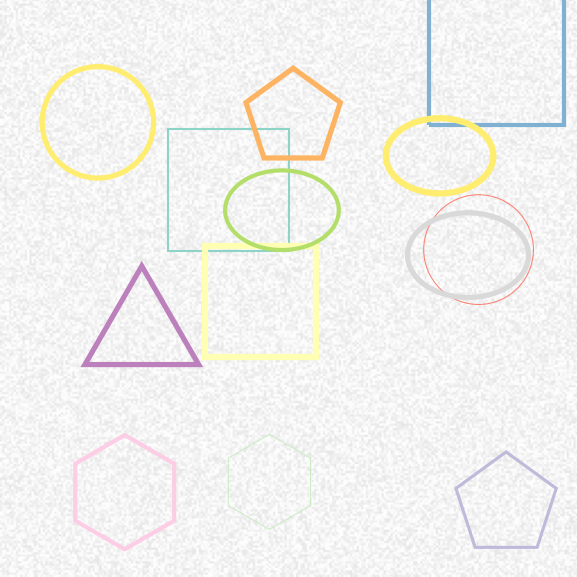[{"shape": "square", "thickness": 1, "radius": 0.53, "center": [0.396, 0.67]}, {"shape": "square", "thickness": 3, "radius": 0.48, "center": [0.451, 0.477]}, {"shape": "pentagon", "thickness": 1.5, "radius": 0.46, "center": [0.876, 0.125]}, {"shape": "circle", "thickness": 0.5, "radius": 0.48, "center": [0.829, 0.567]}, {"shape": "square", "thickness": 2, "radius": 0.58, "center": [0.86, 0.898]}, {"shape": "pentagon", "thickness": 2.5, "radius": 0.43, "center": [0.508, 0.795]}, {"shape": "oval", "thickness": 2, "radius": 0.49, "center": [0.488, 0.635]}, {"shape": "hexagon", "thickness": 2, "radius": 0.49, "center": [0.216, 0.147]}, {"shape": "oval", "thickness": 2.5, "radius": 0.52, "center": [0.81, 0.557]}, {"shape": "triangle", "thickness": 2.5, "radius": 0.57, "center": [0.246, 0.425]}, {"shape": "hexagon", "thickness": 0.5, "radius": 0.41, "center": [0.466, 0.165]}, {"shape": "circle", "thickness": 2.5, "radius": 0.48, "center": [0.17, 0.787]}, {"shape": "oval", "thickness": 3, "radius": 0.47, "center": [0.761, 0.729]}]